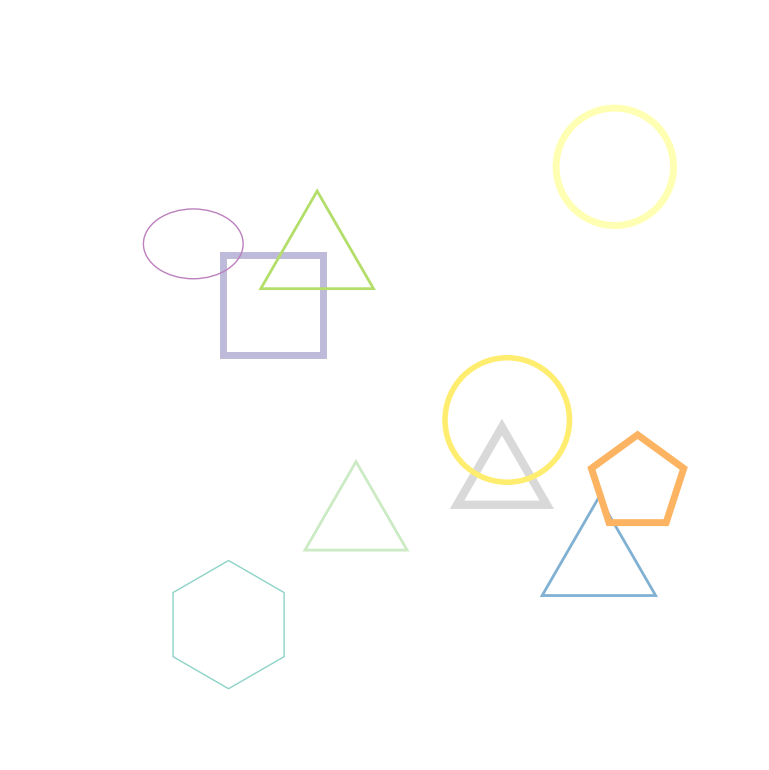[{"shape": "hexagon", "thickness": 0.5, "radius": 0.42, "center": [0.297, 0.189]}, {"shape": "circle", "thickness": 2.5, "radius": 0.38, "center": [0.798, 0.783]}, {"shape": "square", "thickness": 2.5, "radius": 0.33, "center": [0.354, 0.604]}, {"shape": "triangle", "thickness": 1, "radius": 0.43, "center": [0.778, 0.269]}, {"shape": "pentagon", "thickness": 2.5, "radius": 0.32, "center": [0.828, 0.372]}, {"shape": "triangle", "thickness": 1, "radius": 0.42, "center": [0.412, 0.667]}, {"shape": "triangle", "thickness": 3, "radius": 0.34, "center": [0.652, 0.378]}, {"shape": "oval", "thickness": 0.5, "radius": 0.32, "center": [0.251, 0.683]}, {"shape": "triangle", "thickness": 1, "radius": 0.38, "center": [0.462, 0.324]}, {"shape": "circle", "thickness": 2, "radius": 0.4, "center": [0.659, 0.455]}]